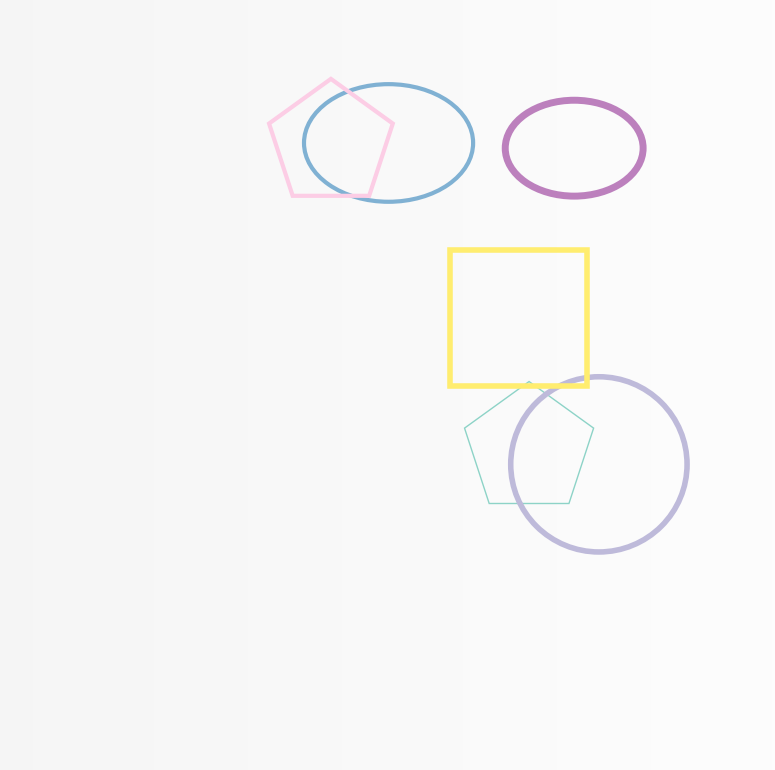[{"shape": "pentagon", "thickness": 0.5, "radius": 0.44, "center": [0.683, 0.417]}, {"shape": "circle", "thickness": 2, "radius": 0.57, "center": [0.773, 0.397]}, {"shape": "oval", "thickness": 1.5, "radius": 0.55, "center": [0.501, 0.814]}, {"shape": "pentagon", "thickness": 1.5, "radius": 0.42, "center": [0.427, 0.814]}, {"shape": "oval", "thickness": 2.5, "radius": 0.44, "center": [0.741, 0.808]}, {"shape": "square", "thickness": 2, "radius": 0.44, "center": [0.669, 0.587]}]